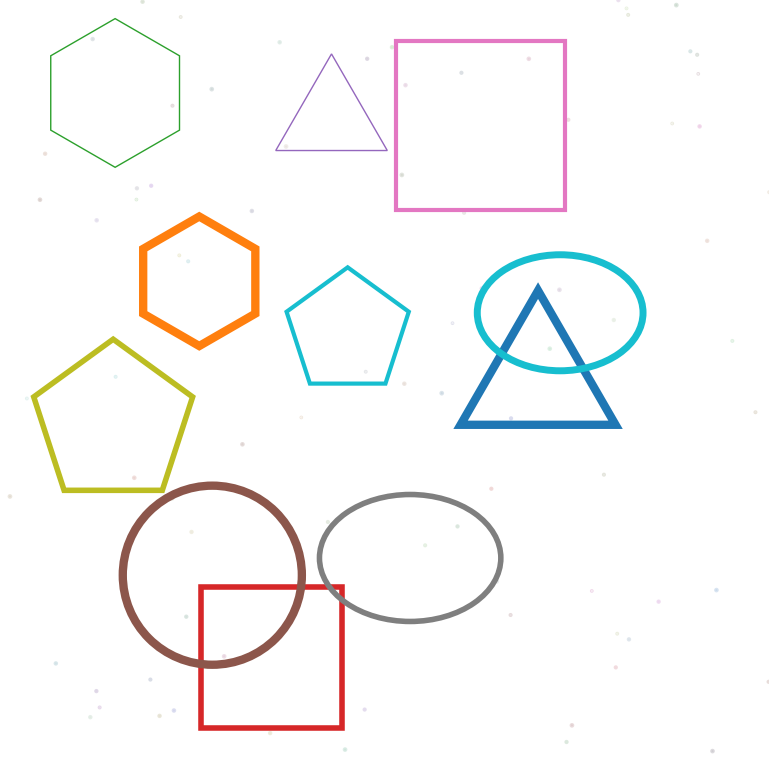[{"shape": "triangle", "thickness": 3, "radius": 0.58, "center": [0.699, 0.506]}, {"shape": "hexagon", "thickness": 3, "radius": 0.42, "center": [0.259, 0.635]}, {"shape": "hexagon", "thickness": 0.5, "radius": 0.48, "center": [0.15, 0.879]}, {"shape": "square", "thickness": 2, "radius": 0.46, "center": [0.353, 0.146]}, {"shape": "triangle", "thickness": 0.5, "radius": 0.42, "center": [0.431, 0.846]}, {"shape": "circle", "thickness": 3, "radius": 0.58, "center": [0.276, 0.253]}, {"shape": "square", "thickness": 1.5, "radius": 0.55, "center": [0.624, 0.837]}, {"shape": "oval", "thickness": 2, "radius": 0.59, "center": [0.533, 0.275]}, {"shape": "pentagon", "thickness": 2, "radius": 0.54, "center": [0.147, 0.451]}, {"shape": "oval", "thickness": 2.5, "radius": 0.54, "center": [0.727, 0.594]}, {"shape": "pentagon", "thickness": 1.5, "radius": 0.42, "center": [0.452, 0.569]}]